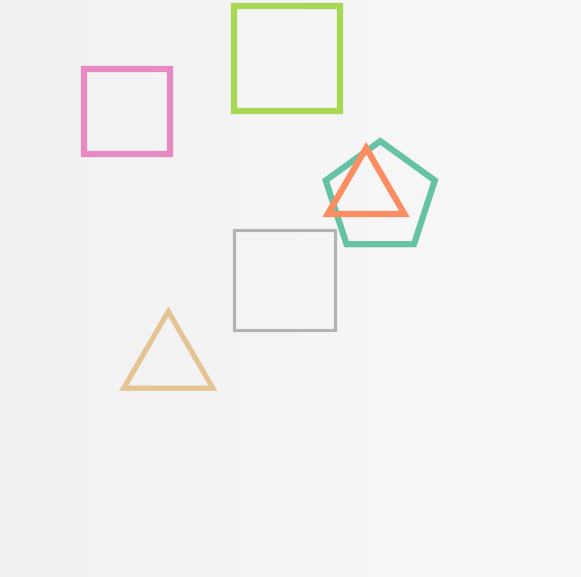[{"shape": "pentagon", "thickness": 3, "radius": 0.49, "center": [0.654, 0.656]}, {"shape": "triangle", "thickness": 3, "radius": 0.38, "center": [0.63, 0.667]}, {"shape": "square", "thickness": 3, "radius": 0.37, "center": [0.218, 0.806]}, {"shape": "square", "thickness": 3, "radius": 0.45, "center": [0.494, 0.897]}, {"shape": "triangle", "thickness": 2.5, "radius": 0.44, "center": [0.29, 0.371]}, {"shape": "square", "thickness": 1.5, "radius": 0.43, "center": [0.489, 0.514]}]